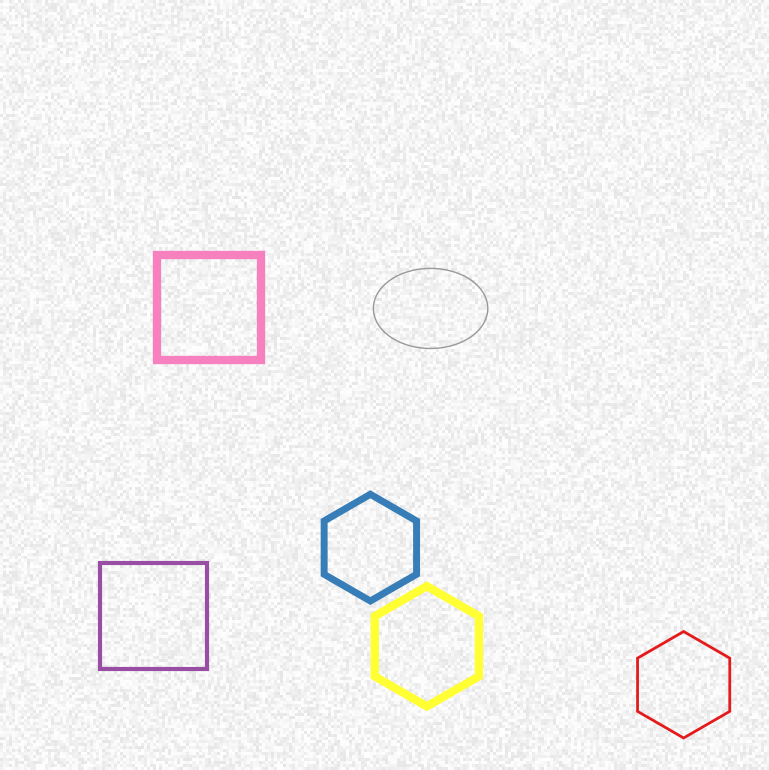[{"shape": "hexagon", "thickness": 1, "radius": 0.35, "center": [0.888, 0.111]}, {"shape": "hexagon", "thickness": 2.5, "radius": 0.35, "center": [0.481, 0.289]}, {"shape": "square", "thickness": 1.5, "radius": 0.35, "center": [0.199, 0.2]}, {"shape": "hexagon", "thickness": 3, "radius": 0.39, "center": [0.554, 0.161]}, {"shape": "square", "thickness": 3, "radius": 0.34, "center": [0.272, 0.601]}, {"shape": "oval", "thickness": 0.5, "radius": 0.37, "center": [0.559, 0.599]}]